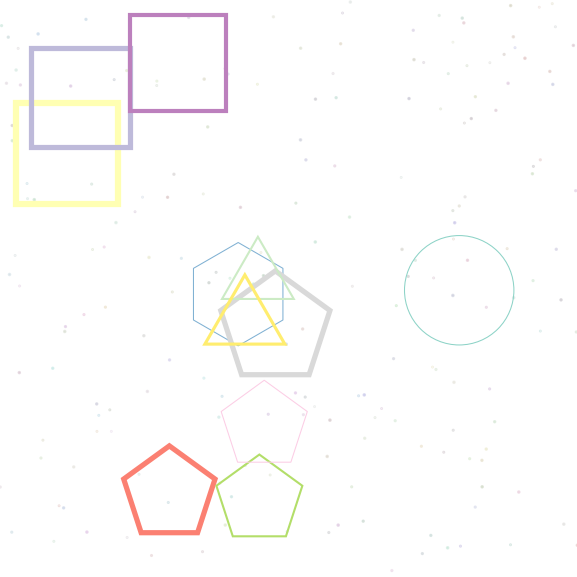[{"shape": "circle", "thickness": 0.5, "radius": 0.47, "center": [0.795, 0.497]}, {"shape": "square", "thickness": 3, "radius": 0.44, "center": [0.116, 0.733]}, {"shape": "square", "thickness": 2.5, "radius": 0.43, "center": [0.14, 0.831]}, {"shape": "pentagon", "thickness": 2.5, "radius": 0.42, "center": [0.293, 0.144]}, {"shape": "hexagon", "thickness": 0.5, "radius": 0.45, "center": [0.412, 0.49]}, {"shape": "pentagon", "thickness": 1, "radius": 0.39, "center": [0.449, 0.134]}, {"shape": "pentagon", "thickness": 0.5, "radius": 0.39, "center": [0.458, 0.262]}, {"shape": "pentagon", "thickness": 2.5, "radius": 0.5, "center": [0.477, 0.431]}, {"shape": "square", "thickness": 2, "radius": 0.42, "center": [0.309, 0.891]}, {"shape": "triangle", "thickness": 1, "radius": 0.36, "center": [0.447, 0.517]}, {"shape": "triangle", "thickness": 1.5, "radius": 0.4, "center": [0.424, 0.443]}]